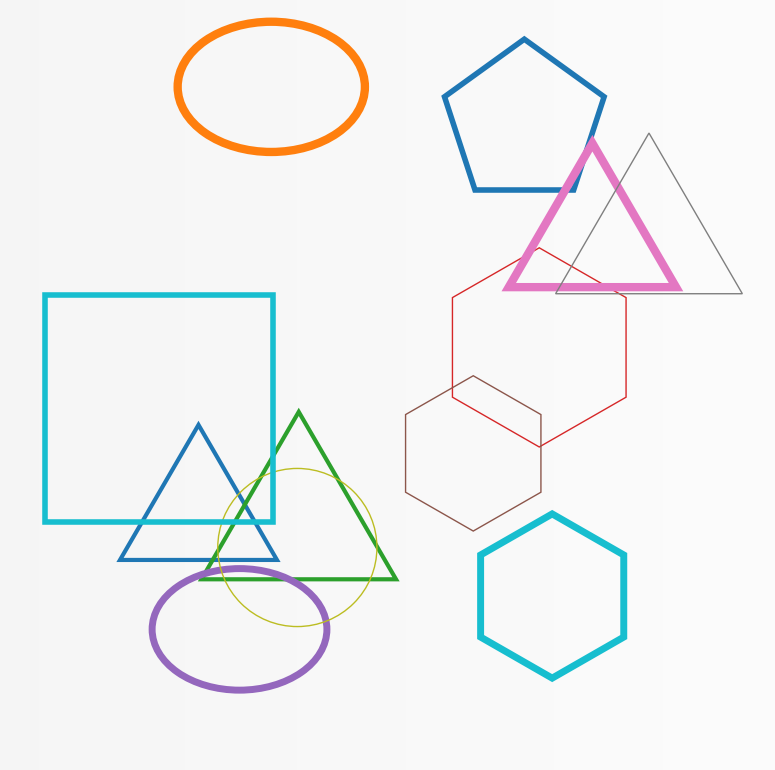[{"shape": "triangle", "thickness": 1.5, "radius": 0.58, "center": [0.256, 0.331]}, {"shape": "pentagon", "thickness": 2, "radius": 0.54, "center": [0.677, 0.841]}, {"shape": "oval", "thickness": 3, "radius": 0.6, "center": [0.35, 0.887]}, {"shape": "triangle", "thickness": 1.5, "radius": 0.72, "center": [0.385, 0.32]}, {"shape": "hexagon", "thickness": 0.5, "radius": 0.65, "center": [0.696, 0.549]}, {"shape": "oval", "thickness": 2.5, "radius": 0.56, "center": [0.309, 0.183]}, {"shape": "hexagon", "thickness": 0.5, "radius": 0.5, "center": [0.611, 0.411]}, {"shape": "triangle", "thickness": 3, "radius": 0.62, "center": [0.764, 0.689]}, {"shape": "triangle", "thickness": 0.5, "radius": 0.7, "center": [0.837, 0.688]}, {"shape": "circle", "thickness": 0.5, "radius": 0.51, "center": [0.384, 0.289]}, {"shape": "hexagon", "thickness": 2.5, "radius": 0.53, "center": [0.712, 0.226]}, {"shape": "square", "thickness": 2, "radius": 0.73, "center": [0.205, 0.469]}]